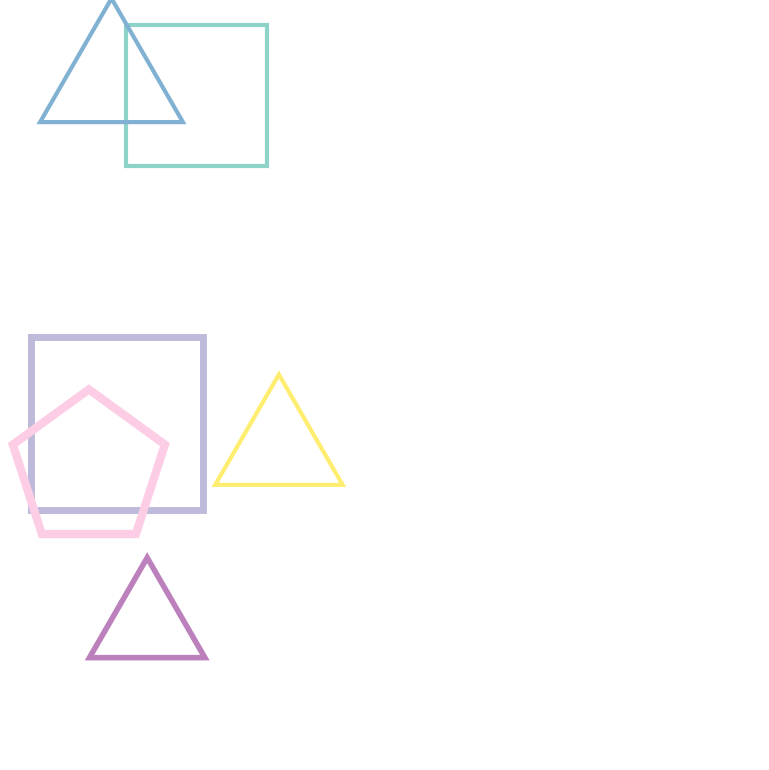[{"shape": "square", "thickness": 1.5, "radius": 0.46, "center": [0.255, 0.876]}, {"shape": "square", "thickness": 2.5, "radius": 0.56, "center": [0.152, 0.45]}, {"shape": "triangle", "thickness": 1.5, "radius": 0.54, "center": [0.145, 0.895]}, {"shape": "pentagon", "thickness": 3, "radius": 0.52, "center": [0.115, 0.39]}, {"shape": "triangle", "thickness": 2, "radius": 0.43, "center": [0.191, 0.189]}, {"shape": "triangle", "thickness": 1.5, "radius": 0.48, "center": [0.362, 0.418]}]